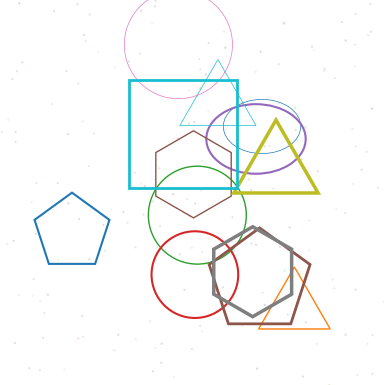[{"shape": "pentagon", "thickness": 1.5, "radius": 0.51, "center": [0.187, 0.397]}, {"shape": "oval", "thickness": 0.5, "radius": 0.5, "center": [0.681, 0.671]}, {"shape": "triangle", "thickness": 1, "radius": 0.54, "center": [0.765, 0.199]}, {"shape": "circle", "thickness": 1, "radius": 0.64, "center": [0.513, 0.441]}, {"shape": "circle", "thickness": 1.5, "radius": 0.56, "center": [0.506, 0.287]}, {"shape": "oval", "thickness": 1.5, "radius": 0.65, "center": [0.665, 0.639]}, {"shape": "pentagon", "thickness": 2, "radius": 0.69, "center": [0.674, 0.27]}, {"shape": "hexagon", "thickness": 1, "radius": 0.57, "center": [0.503, 0.547]}, {"shape": "circle", "thickness": 0.5, "radius": 0.7, "center": [0.463, 0.884]}, {"shape": "hexagon", "thickness": 2.5, "radius": 0.58, "center": [0.656, 0.294]}, {"shape": "triangle", "thickness": 2.5, "radius": 0.63, "center": [0.717, 0.562]}, {"shape": "square", "thickness": 2, "radius": 0.71, "center": [0.475, 0.652]}, {"shape": "triangle", "thickness": 0.5, "radius": 0.57, "center": [0.566, 0.731]}]